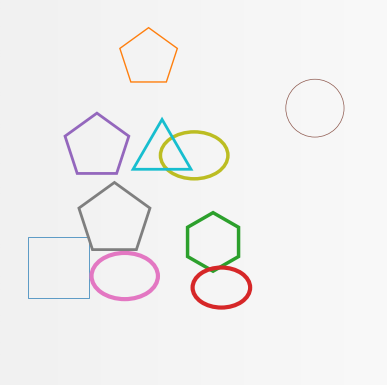[{"shape": "square", "thickness": 0.5, "radius": 0.39, "center": [0.15, 0.306]}, {"shape": "pentagon", "thickness": 1, "radius": 0.39, "center": [0.383, 0.85]}, {"shape": "hexagon", "thickness": 2.5, "radius": 0.38, "center": [0.55, 0.372]}, {"shape": "oval", "thickness": 3, "radius": 0.37, "center": [0.571, 0.253]}, {"shape": "pentagon", "thickness": 2, "radius": 0.43, "center": [0.25, 0.62]}, {"shape": "circle", "thickness": 0.5, "radius": 0.38, "center": [0.813, 0.719]}, {"shape": "oval", "thickness": 3, "radius": 0.43, "center": [0.322, 0.283]}, {"shape": "pentagon", "thickness": 2, "radius": 0.48, "center": [0.295, 0.43]}, {"shape": "oval", "thickness": 2.5, "radius": 0.44, "center": [0.501, 0.597]}, {"shape": "triangle", "thickness": 2, "radius": 0.43, "center": [0.418, 0.603]}]